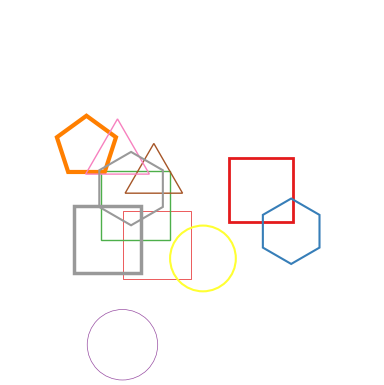[{"shape": "square", "thickness": 2, "radius": 0.42, "center": [0.678, 0.507]}, {"shape": "square", "thickness": 0.5, "radius": 0.45, "center": [0.408, 0.364]}, {"shape": "hexagon", "thickness": 1.5, "radius": 0.42, "center": [0.756, 0.399]}, {"shape": "square", "thickness": 1, "radius": 0.45, "center": [0.352, 0.466]}, {"shape": "circle", "thickness": 0.5, "radius": 0.46, "center": [0.318, 0.105]}, {"shape": "pentagon", "thickness": 3, "radius": 0.4, "center": [0.225, 0.619]}, {"shape": "circle", "thickness": 1.5, "radius": 0.43, "center": [0.527, 0.329]}, {"shape": "triangle", "thickness": 1, "radius": 0.43, "center": [0.4, 0.541]}, {"shape": "triangle", "thickness": 1, "radius": 0.48, "center": [0.305, 0.596]}, {"shape": "hexagon", "thickness": 1.5, "radius": 0.48, "center": [0.34, 0.51]}, {"shape": "square", "thickness": 2.5, "radius": 0.44, "center": [0.28, 0.378]}]